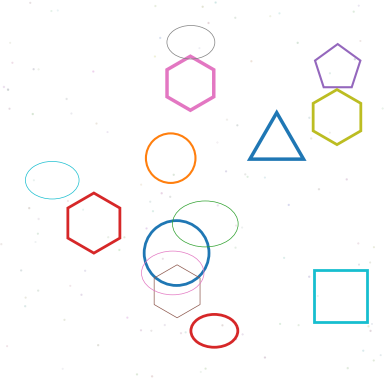[{"shape": "circle", "thickness": 2, "radius": 0.42, "center": [0.459, 0.343]}, {"shape": "triangle", "thickness": 2.5, "radius": 0.4, "center": [0.719, 0.627]}, {"shape": "circle", "thickness": 1.5, "radius": 0.32, "center": [0.443, 0.589]}, {"shape": "oval", "thickness": 0.5, "radius": 0.43, "center": [0.533, 0.418]}, {"shape": "hexagon", "thickness": 2, "radius": 0.39, "center": [0.244, 0.421]}, {"shape": "oval", "thickness": 2, "radius": 0.3, "center": [0.557, 0.141]}, {"shape": "pentagon", "thickness": 1.5, "radius": 0.31, "center": [0.877, 0.824]}, {"shape": "hexagon", "thickness": 0.5, "radius": 0.34, "center": [0.46, 0.243]}, {"shape": "oval", "thickness": 0.5, "radius": 0.41, "center": [0.449, 0.291]}, {"shape": "hexagon", "thickness": 2.5, "radius": 0.35, "center": [0.495, 0.784]}, {"shape": "oval", "thickness": 0.5, "radius": 0.31, "center": [0.496, 0.89]}, {"shape": "hexagon", "thickness": 2, "radius": 0.36, "center": [0.875, 0.696]}, {"shape": "square", "thickness": 2, "radius": 0.34, "center": [0.884, 0.231]}, {"shape": "oval", "thickness": 0.5, "radius": 0.35, "center": [0.136, 0.532]}]